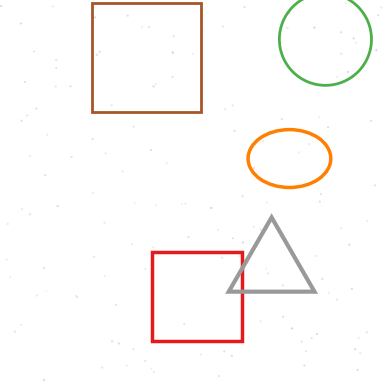[{"shape": "square", "thickness": 2.5, "radius": 0.58, "center": [0.511, 0.23]}, {"shape": "circle", "thickness": 2, "radius": 0.6, "center": [0.845, 0.898]}, {"shape": "oval", "thickness": 2.5, "radius": 0.54, "center": [0.752, 0.588]}, {"shape": "square", "thickness": 2, "radius": 0.71, "center": [0.38, 0.85]}, {"shape": "triangle", "thickness": 3, "radius": 0.64, "center": [0.705, 0.307]}]